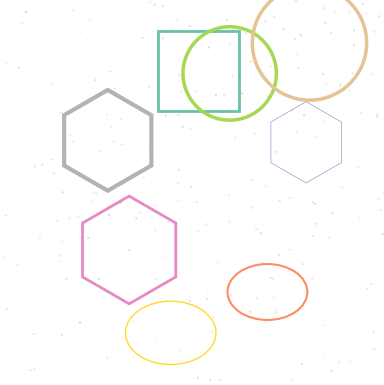[{"shape": "square", "thickness": 2, "radius": 0.52, "center": [0.515, 0.816]}, {"shape": "oval", "thickness": 1.5, "radius": 0.52, "center": [0.695, 0.242]}, {"shape": "hexagon", "thickness": 0.5, "radius": 0.53, "center": [0.795, 0.63]}, {"shape": "hexagon", "thickness": 2, "radius": 0.7, "center": [0.335, 0.351]}, {"shape": "circle", "thickness": 2.5, "radius": 0.61, "center": [0.597, 0.809]}, {"shape": "oval", "thickness": 1, "radius": 0.59, "center": [0.443, 0.135]}, {"shape": "circle", "thickness": 2.5, "radius": 0.74, "center": [0.804, 0.888]}, {"shape": "hexagon", "thickness": 3, "radius": 0.65, "center": [0.28, 0.635]}]